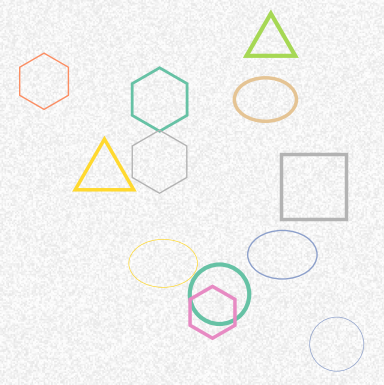[{"shape": "hexagon", "thickness": 2, "radius": 0.41, "center": [0.415, 0.742]}, {"shape": "circle", "thickness": 3, "radius": 0.39, "center": [0.57, 0.236]}, {"shape": "hexagon", "thickness": 1, "radius": 0.37, "center": [0.114, 0.789]}, {"shape": "circle", "thickness": 0.5, "radius": 0.35, "center": [0.875, 0.106]}, {"shape": "oval", "thickness": 1, "radius": 0.45, "center": [0.733, 0.338]}, {"shape": "hexagon", "thickness": 2.5, "radius": 0.34, "center": [0.552, 0.189]}, {"shape": "triangle", "thickness": 3, "radius": 0.37, "center": [0.704, 0.892]}, {"shape": "triangle", "thickness": 2.5, "radius": 0.44, "center": [0.271, 0.551]}, {"shape": "oval", "thickness": 0.5, "radius": 0.45, "center": [0.424, 0.316]}, {"shape": "oval", "thickness": 2.5, "radius": 0.4, "center": [0.689, 0.741]}, {"shape": "hexagon", "thickness": 1, "radius": 0.41, "center": [0.414, 0.58]}, {"shape": "square", "thickness": 2.5, "radius": 0.42, "center": [0.814, 0.516]}]